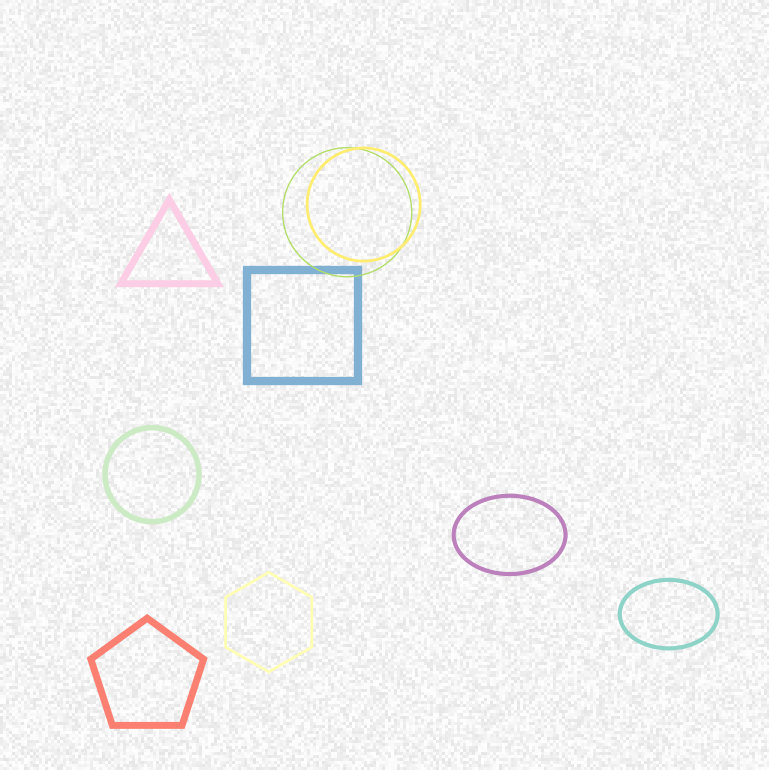[{"shape": "oval", "thickness": 1.5, "radius": 0.32, "center": [0.868, 0.202]}, {"shape": "hexagon", "thickness": 1, "radius": 0.32, "center": [0.349, 0.192]}, {"shape": "pentagon", "thickness": 2.5, "radius": 0.38, "center": [0.191, 0.12]}, {"shape": "square", "thickness": 3, "radius": 0.36, "center": [0.393, 0.577]}, {"shape": "circle", "thickness": 0.5, "radius": 0.42, "center": [0.451, 0.724]}, {"shape": "triangle", "thickness": 2.5, "radius": 0.36, "center": [0.22, 0.668]}, {"shape": "oval", "thickness": 1.5, "radius": 0.36, "center": [0.662, 0.305]}, {"shape": "circle", "thickness": 2, "radius": 0.31, "center": [0.197, 0.384]}, {"shape": "circle", "thickness": 1, "radius": 0.37, "center": [0.472, 0.734]}]